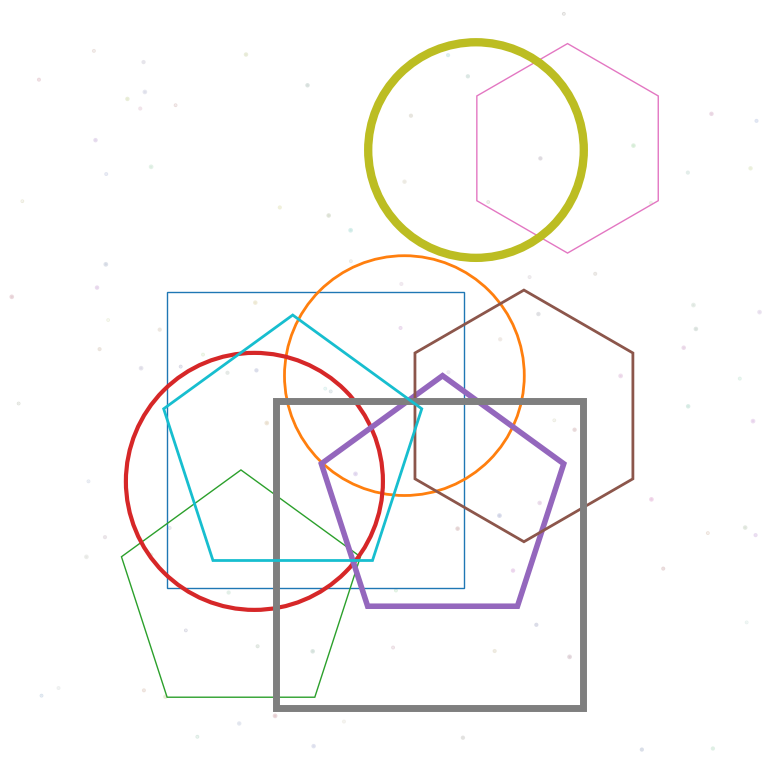[{"shape": "square", "thickness": 0.5, "radius": 0.96, "center": [0.409, 0.429]}, {"shape": "circle", "thickness": 1, "radius": 0.78, "center": [0.525, 0.512]}, {"shape": "pentagon", "thickness": 0.5, "radius": 0.82, "center": [0.313, 0.227]}, {"shape": "circle", "thickness": 1.5, "radius": 0.83, "center": [0.33, 0.375]}, {"shape": "pentagon", "thickness": 2, "radius": 0.83, "center": [0.575, 0.347]}, {"shape": "hexagon", "thickness": 1, "radius": 0.82, "center": [0.68, 0.46]}, {"shape": "hexagon", "thickness": 0.5, "radius": 0.68, "center": [0.737, 0.807]}, {"shape": "square", "thickness": 2.5, "radius": 1.0, "center": [0.557, 0.279]}, {"shape": "circle", "thickness": 3, "radius": 0.7, "center": [0.618, 0.805]}, {"shape": "pentagon", "thickness": 1, "radius": 0.88, "center": [0.38, 0.415]}]